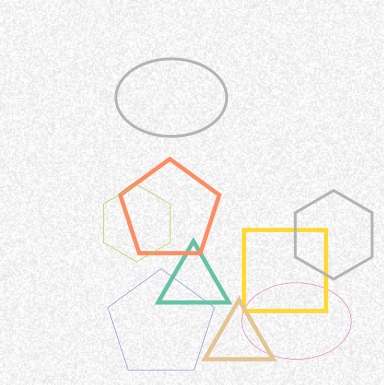[{"shape": "triangle", "thickness": 3, "radius": 0.53, "center": [0.502, 0.267]}, {"shape": "pentagon", "thickness": 3, "radius": 0.68, "center": [0.441, 0.452]}, {"shape": "pentagon", "thickness": 0.5, "radius": 0.73, "center": [0.419, 0.156]}, {"shape": "oval", "thickness": 0.5, "radius": 0.71, "center": [0.77, 0.166]}, {"shape": "hexagon", "thickness": 0.5, "radius": 0.5, "center": [0.355, 0.42]}, {"shape": "square", "thickness": 3, "radius": 0.53, "center": [0.74, 0.298]}, {"shape": "triangle", "thickness": 3, "radius": 0.52, "center": [0.621, 0.118]}, {"shape": "oval", "thickness": 2, "radius": 0.72, "center": [0.445, 0.746]}, {"shape": "hexagon", "thickness": 2, "radius": 0.58, "center": [0.867, 0.39]}]